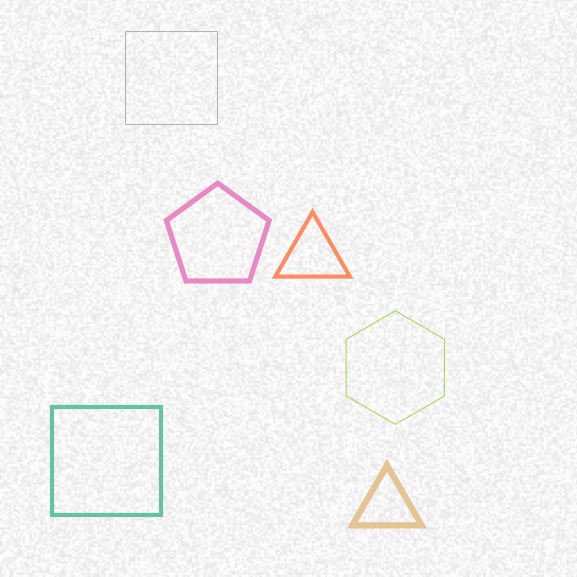[{"shape": "square", "thickness": 2, "radius": 0.47, "center": [0.184, 0.202]}, {"shape": "triangle", "thickness": 2, "radius": 0.37, "center": [0.541, 0.557]}, {"shape": "pentagon", "thickness": 2.5, "radius": 0.47, "center": [0.377, 0.588]}, {"shape": "hexagon", "thickness": 0.5, "radius": 0.49, "center": [0.685, 0.363]}, {"shape": "triangle", "thickness": 3, "radius": 0.35, "center": [0.67, 0.124]}, {"shape": "square", "thickness": 0.5, "radius": 0.4, "center": [0.296, 0.865]}]